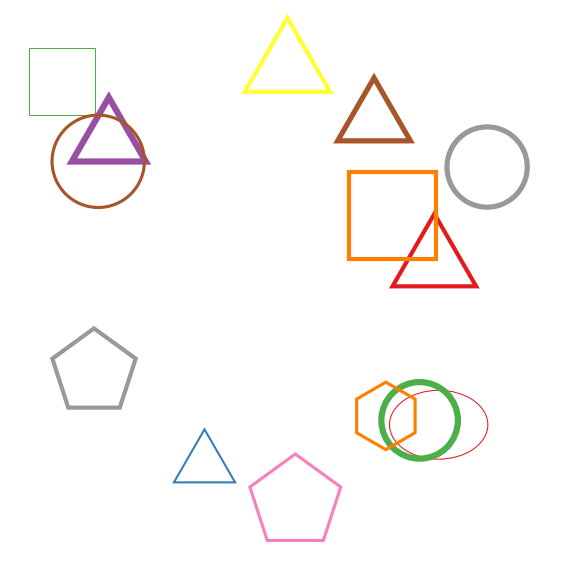[{"shape": "triangle", "thickness": 2, "radius": 0.42, "center": [0.752, 0.545]}, {"shape": "oval", "thickness": 0.5, "radius": 0.43, "center": [0.76, 0.264]}, {"shape": "triangle", "thickness": 1, "radius": 0.31, "center": [0.354, 0.194]}, {"shape": "circle", "thickness": 3, "radius": 0.33, "center": [0.727, 0.271]}, {"shape": "square", "thickness": 0.5, "radius": 0.29, "center": [0.108, 0.858]}, {"shape": "triangle", "thickness": 3, "radius": 0.37, "center": [0.188, 0.756]}, {"shape": "square", "thickness": 2, "radius": 0.38, "center": [0.679, 0.626]}, {"shape": "hexagon", "thickness": 1.5, "radius": 0.29, "center": [0.668, 0.279]}, {"shape": "triangle", "thickness": 2, "radius": 0.43, "center": [0.498, 0.883]}, {"shape": "circle", "thickness": 1.5, "radius": 0.4, "center": [0.17, 0.72]}, {"shape": "triangle", "thickness": 2.5, "radius": 0.36, "center": [0.648, 0.792]}, {"shape": "pentagon", "thickness": 1.5, "radius": 0.41, "center": [0.511, 0.13]}, {"shape": "pentagon", "thickness": 2, "radius": 0.38, "center": [0.163, 0.355]}, {"shape": "circle", "thickness": 2.5, "radius": 0.35, "center": [0.843, 0.71]}]